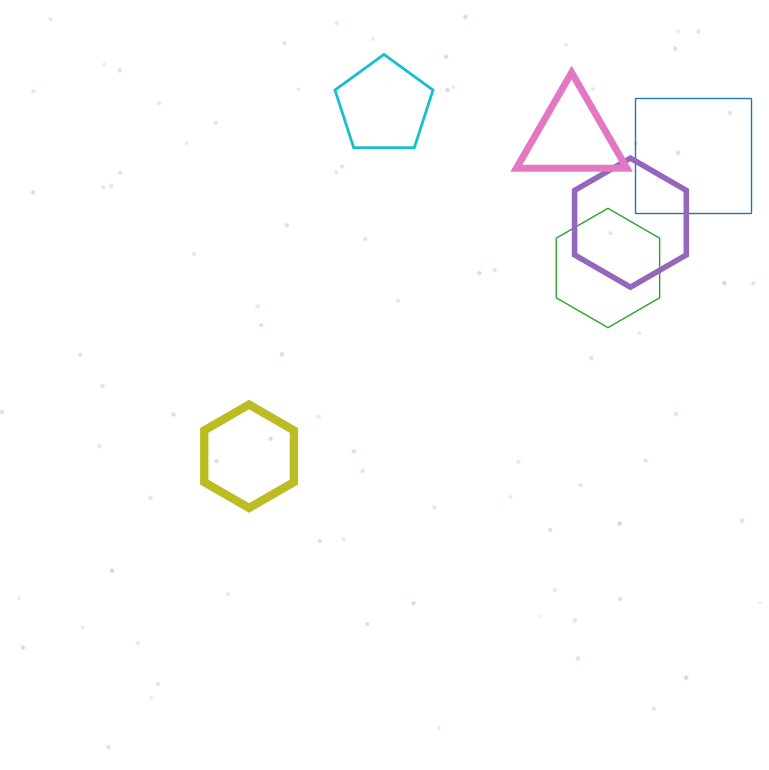[{"shape": "square", "thickness": 0.5, "radius": 0.38, "center": [0.9, 0.798]}, {"shape": "hexagon", "thickness": 0.5, "radius": 0.39, "center": [0.79, 0.652]}, {"shape": "hexagon", "thickness": 2, "radius": 0.42, "center": [0.819, 0.711]}, {"shape": "triangle", "thickness": 2.5, "radius": 0.41, "center": [0.742, 0.823]}, {"shape": "hexagon", "thickness": 3, "radius": 0.34, "center": [0.323, 0.407]}, {"shape": "pentagon", "thickness": 1, "radius": 0.33, "center": [0.499, 0.862]}]